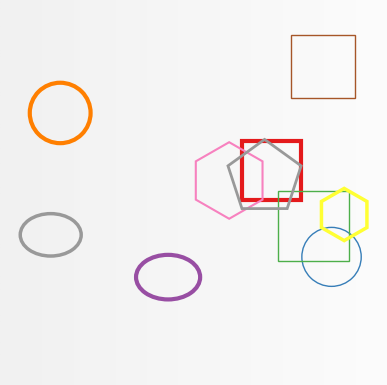[{"shape": "square", "thickness": 3, "radius": 0.38, "center": [0.701, 0.557]}, {"shape": "circle", "thickness": 1, "radius": 0.38, "center": [0.856, 0.333]}, {"shape": "square", "thickness": 1, "radius": 0.46, "center": [0.808, 0.412]}, {"shape": "oval", "thickness": 3, "radius": 0.41, "center": [0.434, 0.28]}, {"shape": "circle", "thickness": 3, "radius": 0.39, "center": [0.155, 0.707]}, {"shape": "hexagon", "thickness": 2.5, "radius": 0.34, "center": [0.888, 0.443]}, {"shape": "square", "thickness": 1, "radius": 0.41, "center": [0.833, 0.827]}, {"shape": "hexagon", "thickness": 1.5, "radius": 0.5, "center": [0.591, 0.531]}, {"shape": "pentagon", "thickness": 2, "radius": 0.5, "center": [0.683, 0.539]}, {"shape": "oval", "thickness": 2.5, "radius": 0.39, "center": [0.131, 0.39]}]